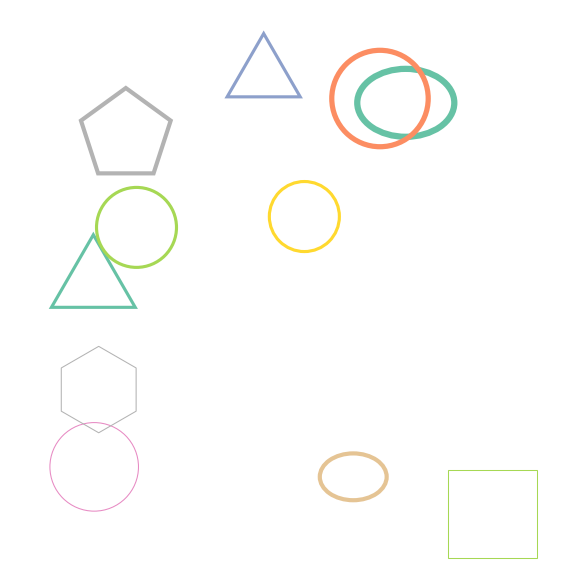[{"shape": "oval", "thickness": 3, "radius": 0.42, "center": [0.703, 0.821]}, {"shape": "triangle", "thickness": 1.5, "radius": 0.42, "center": [0.162, 0.509]}, {"shape": "circle", "thickness": 2.5, "radius": 0.42, "center": [0.658, 0.829]}, {"shape": "triangle", "thickness": 1.5, "radius": 0.37, "center": [0.457, 0.868]}, {"shape": "circle", "thickness": 0.5, "radius": 0.38, "center": [0.163, 0.191]}, {"shape": "circle", "thickness": 1.5, "radius": 0.35, "center": [0.236, 0.605]}, {"shape": "square", "thickness": 0.5, "radius": 0.38, "center": [0.853, 0.109]}, {"shape": "circle", "thickness": 1.5, "radius": 0.3, "center": [0.527, 0.624]}, {"shape": "oval", "thickness": 2, "radius": 0.29, "center": [0.612, 0.173]}, {"shape": "hexagon", "thickness": 0.5, "radius": 0.37, "center": [0.171, 0.325]}, {"shape": "pentagon", "thickness": 2, "radius": 0.41, "center": [0.218, 0.765]}]